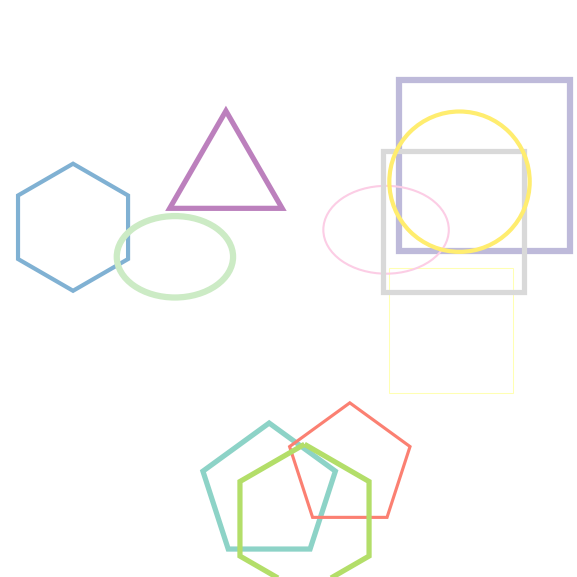[{"shape": "pentagon", "thickness": 2.5, "radius": 0.6, "center": [0.466, 0.146]}, {"shape": "square", "thickness": 0.5, "radius": 0.54, "center": [0.781, 0.427]}, {"shape": "square", "thickness": 3, "radius": 0.74, "center": [0.839, 0.712]}, {"shape": "pentagon", "thickness": 1.5, "radius": 0.55, "center": [0.606, 0.192]}, {"shape": "hexagon", "thickness": 2, "radius": 0.55, "center": [0.126, 0.606]}, {"shape": "hexagon", "thickness": 2.5, "radius": 0.65, "center": [0.527, 0.101]}, {"shape": "oval", "thickness": 1, "radius": 0.54, "center": [0.669, 0.601]}, {"shape": "square", "thickness": 2.5, "radius": 0.61, "center": [0.785, 0.616]}, {"shape": "triangle", "thickness": 2.5, "radius": 0.56, "center": [0.391, 0.695]}, {"shape": "oval", "thickness": 3, "radius": 0.5, "center": [0.303, 0.554]}, {"shape": "circle", "thickness": 2, "radius": 0.61, "center": [0.796, 0.685]}]